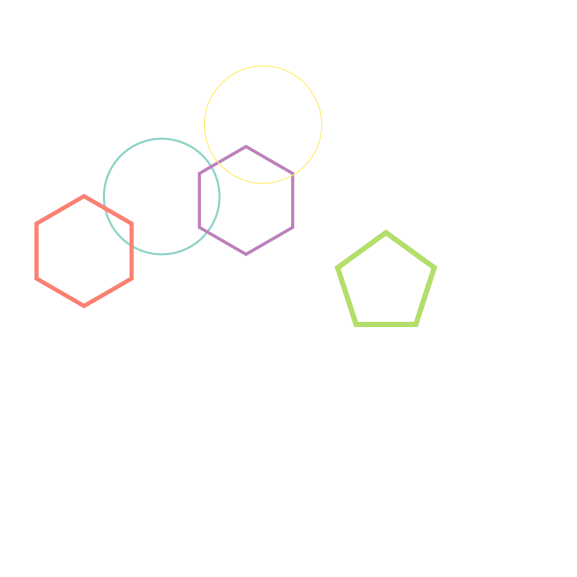[{"shape": "circle", "thickness": 1, "radius": 0.5, "center": [0.28, 0.659]}, {"shape": "hexagon", "thickness": 2, "radius": 0.48, "center": [0.146, 0.564]}, {"shape": "pentagon", "thickness": 2.5, "radius": 0.44, "center": [0.668, 0.508]}, {"shape": "hexagon", "thickness": 1.5, "radius": 0.47, "center": [0.426, 0.652]}, {"shape": "circle", "thickness": 0.5, "radius": 0.51, "center": [0.456, 0.783]}]